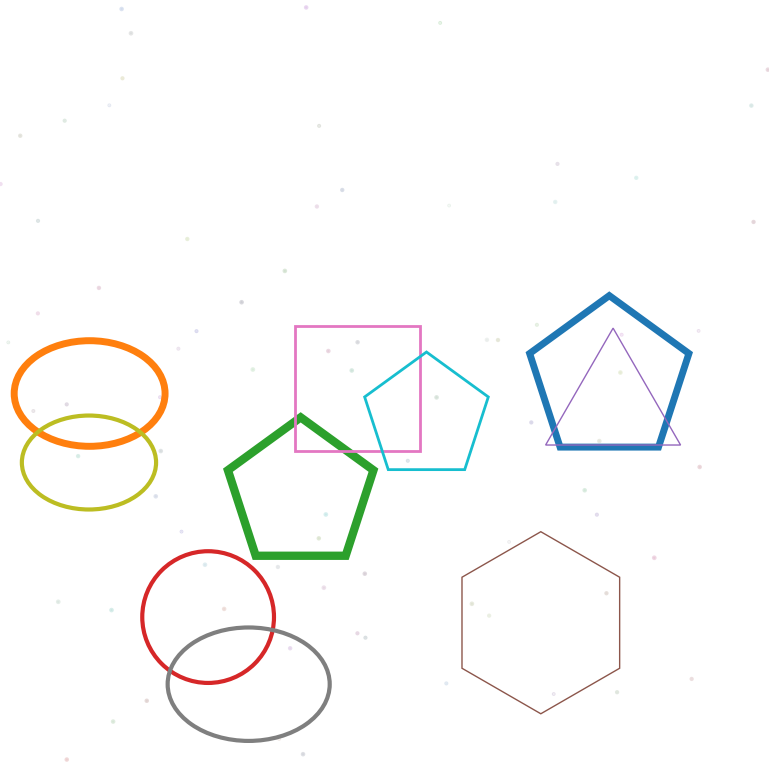[{"shape": "pentagon", "thickness": 2.5, "radius": 0.54, "center": [0.791, 0.507]}, {"shape": "oval", "thickness": 2.5, "radius": 0.49, "center": [0.116, 0.489]}, {"shape": "pentagon", "thickness": 3, "radius": 0.5, "center": [0.39, 0.359]}, {"shape": "circle", "thickness": 1.5, "radius": 0.43, "center": [0.27, 0.199]}, {"shape": "triangle", "thickness": 0.5, "radius": 0.51, "center": [0.796, 0.473]}, {"shape": "hexagon", "thickness": 0.5, "radius": 0.59, "center": [0.702, 0.191]}, {"shape": "square", "thickness": 1, "radius": 0.41, "center": [0.464, 0.496]}, {"shape": "oval", "thickness": 1.5, "radius": 0.53, "center": [0.323, 0.111]}, {"shape": "oval", "thickness": 1.5, "radius": 0.44, "center": [0.116, 0.399]}, {"shape": "pentagon", "thickness": 1, "radius": 0.42, "center": [0.554, 0.458]}]